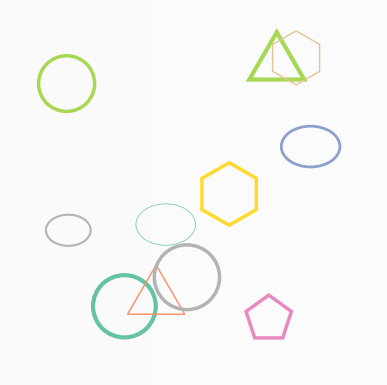[{"shape": "circle", "thickness": 3, "radius": 0.4, "center": [0.321, 0.204]}, {"shape": "oval", "thickness": 0.5, "radius": 0.38, "center": [0.428, 0.417]}, {"shape": "triangle", "thickness": 1, "radius": 0.43, "center": [0.403, 0.227]}, {"shape": "oval", "thickness": 2, "radius": 0.38, "center": [0.802, 0.619]}, {"shape": "pentagon", "thickness": 2.5, "radius": 0.31, "center": [0.694, 0.172]}, {"shape": "circle", "thickness": 2.5, "radius": 0.36, "center": [0.172, 0.783]}, {"shape": "triangle", "thickness": 3, "radius": 0.41, "center": [0.714, 0.834]}, {"shape": "hexagon", "thickness": 2.5, "radius": 0.41, "center": [0.591, 0.496]}, {"shape": "hexagon", "thickness": 1, "radius": 0.35, "center": [0.764, 0.85]}, {"shape": "oval", "thickness": 1.5, "radius": 0.29, "center": [0.176, 0.402]}, {"shape": "circle", "thickness": 2.5, "radius": 0.42, "center": [0.482, 0.28]}]